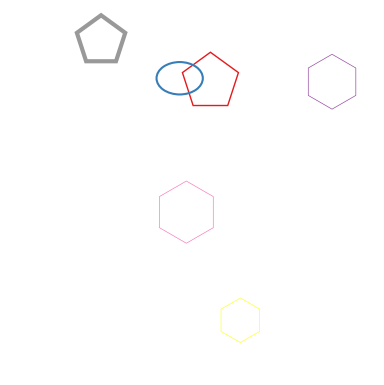[{"shape": "pentagon", "thickness": 1, "radius": 0.38, "center": [0.547, 0.788]}, {"shape": "oval", "thickness": 1.5, "radius": 0.3, "center": [0.467, 0.797]}, {"shape": "hexagon", "thickness": 0.5, "radius": 0.36, "center": [0.862, 0.788]}, {"shape": "hexagon", "thickness": 0.5, "radius": 0.29, "center": [0.624, 0.168]}, {"shape": "hexagon", "thickness": 0.5, "radius": 0.4, "center": [0.484, 0.449]}, {"shape": "pentagon", "thickness": 3, "radius": 0.33, "center": [0.262, 0.894]}]